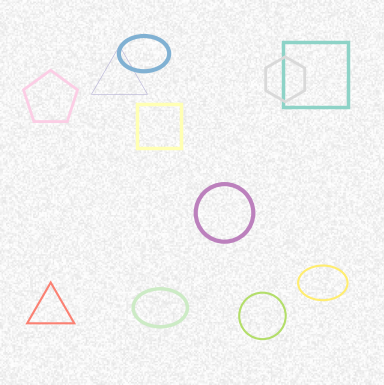[{"shape": "square", "thickness": 2.5, "radius": 0.42, "center": [0.818, 0.808]}, {"shape": "square", "thickness": 2.5, "radius": 0.29, "center": [0.414, 0.673]}, {"shape": "triangle", "thickness": 0.5, "radius": 0.42, "center": [0.31, 0.797]}, {"shape": "triangle", "thickness": 1.5, "radius": 0.35, "center": [0.132, 0.196]}, {"shape": "oval", "thickness": 3, "radius": 0.33, "center": [0.374, 0.861]}, {"shape": "circle", "thickness": 1.5, "radius": 0.3, "center": [0.682, 0.179]}, {"shape": "pentagon", "thickness": 2, "radius": 0.37, "center": [0.131, 0.744]}, {"shape": "hexagon", "thickness": 2, "radius": 0.29, "center": [0.741, 0.794]}, {"shape": "circle", "thickness": 3, "radius": 0.37, "center": [0.583, 0.447]}, {"shape": "oval", "thickness": 2.5, "radius": 0.35, "center": [0.416, 0.201]}, {"shape": "oval", "thickness": 1.5, "radius": 0.32, "center": [0.839, 0.265]}]